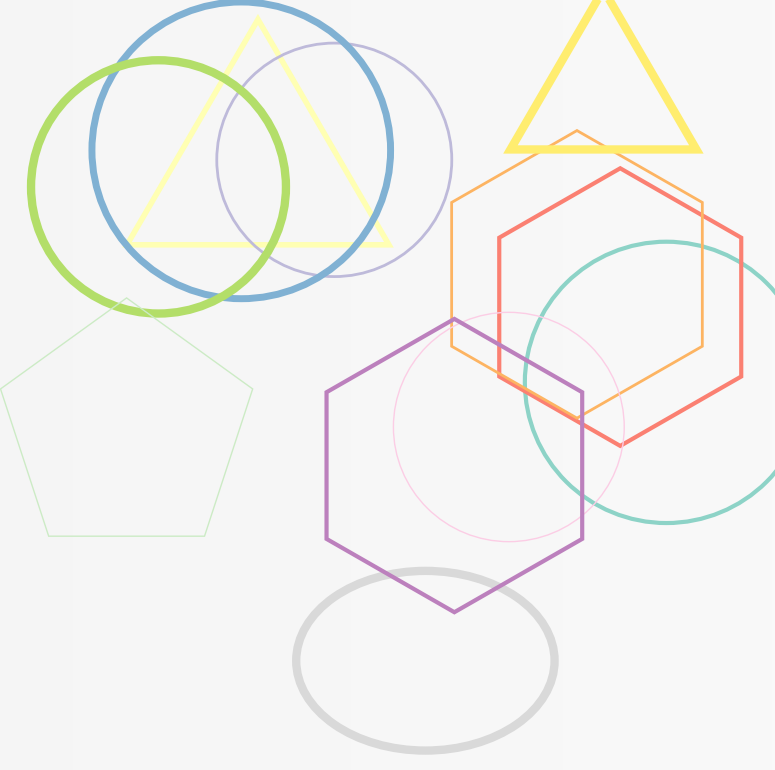[{"shape": "circle", "thickness": 1.5, "radius": 0.91, "center": [0.86, 0.503]}, {"shape": "triangle", "thickness": 2, "radius": 0.98, "center": [0.333, 0.78]}, {"shape": "circle", "thickness": 1, "radius": 0.76, "center": [0.431, 0.792]}, {"shape": "hexagon", "thickness": 1.5, "radius": 0.9, "center": [0.8, 0.601]}, {"shape": "circle", "thickness": 2.5, "radius": 0.96, "center": [0.311, 0.805]}, {"shape": "hexagon", "thickness": 1, "radius": 0.93, "center": [0.744, 0.644]}, {"shape": "circle", "thickness": 3, "radius": 0.82, "center": [0.205, 0.757]}, {"shape": "circle", "thickness": 0.5, "radius": 0.74, "center": [0.657, 0.445]}, {"shape": "oval", "thickness": 3, "radius": 0.83, "center": [0.549, 0.142]}, {"shape": "hexagon", "thickness": 1.5, "radius": 0.95, "center": [0.586, 0.395]}, {"shape": "pentagon", "thickness": 0.5, "radius": 0.86, "center": [0.163, 0.442]}, {"shape": "triangle", "thickness": 3, "radius": 0.69, "center": [0.779, 0.875]}]